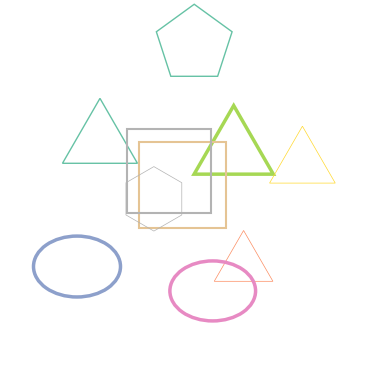[{"shape": "pentagon", "thickness": 1, "radius": 0.52, "center": [0.504, 0.886]}, {"shape": "triangle", "thickness": 1, "radius": 0.56, "center": [0.26, 0.632]}, {"shape": "triangle", "thickness": 0.5, "radius": 0.44, "center": [0.633, 0.313]}, {"shape": "oval", "thickness": 2.5, "radius": 0.56, "center": [0.2, 0.308]}, {"shape": "oval", "thickness": 2.5, "radius": 0.56, "center": [0.553, 0.244]}, {"shape": "triangle", "thickness": 2.5, "radius": 0.59, "center": [0.607, 0.607]}, {"shape": "triangle", "thickness": 0.5, "radius": 0.49, "center": [0.785, 0.574]}, {"shape": "square", "thickness": 1.5, "radius": 0.56, "center": [0.475, 0.52]}, {"shape": "hexagon", "thickness": 0.5, "radius": 0.42, "center": [0.4, 0.484]}, {"shape": "square", "thickness": 1.5, "radius": 0.54, "center": [0.439, 0.555]}]